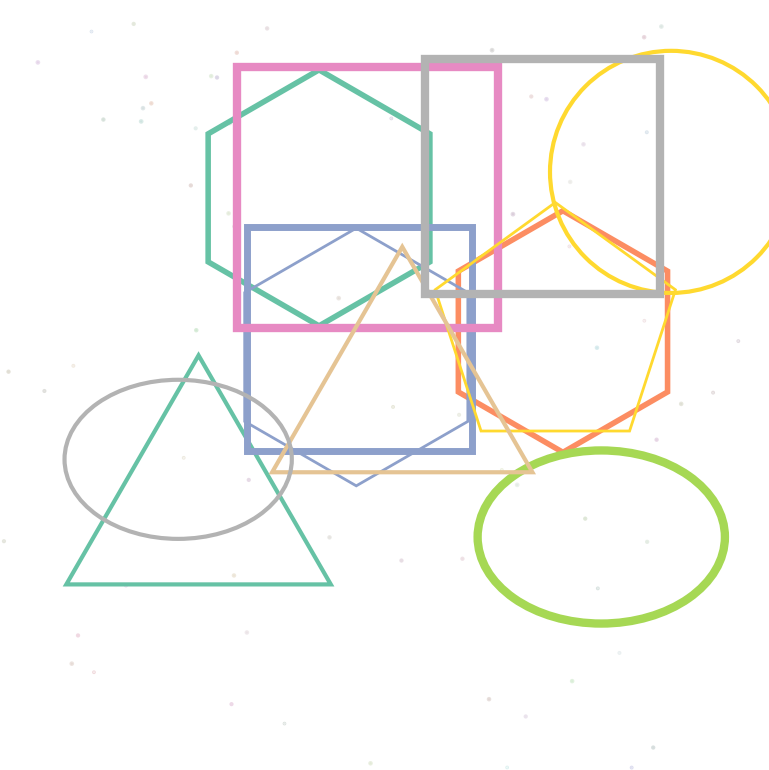[{"shape": "hexagon", "thickness": 2, "radius": 0.83, "center": [0.414, 0.743]}, {"shape": "triangle", "thickness": 1.5, "radius": 0.99, "center": [0.258, 0.34]}, {"shape": "hexagon", "thickness": 2, "radius": 0.78, "center": [0.731, 0.569]}, {"shape": "hexagon", "thickness": 1, "radius": 0.84, "center": [0.463, 0.536]}, {"shape": "square", "thickness": 2.5, "radius": 0.73, "center": [0.467, 0.56]}, {"shape": "square", "thickness": 3, "radius": 0.85, "center": [0.478, 0.743]}, {"shape": "oval", "thickness": 3, "radius": 0.8, "center": [0.781, 0.303]}, {"shape": "pentagon", "thickness": 1, "radius": 0.82, "center": [0.721, 0.573]}, {"shape": "circle", "thickness": 1.5, "radius": 0.79, "center": [0.872, 0.777]}, {"shape": "triangle", "thickness": 1.5, "radius": 0.98, "center": [0.522, 0.484]}, {"shape": "square", "thickness": 3, "radius": 0.76, "center": [0.705, 0.771]}, {"shape": "oval", "thickness": 1.5, "radius": 0.74, "center": [0.231, 0.403]}]